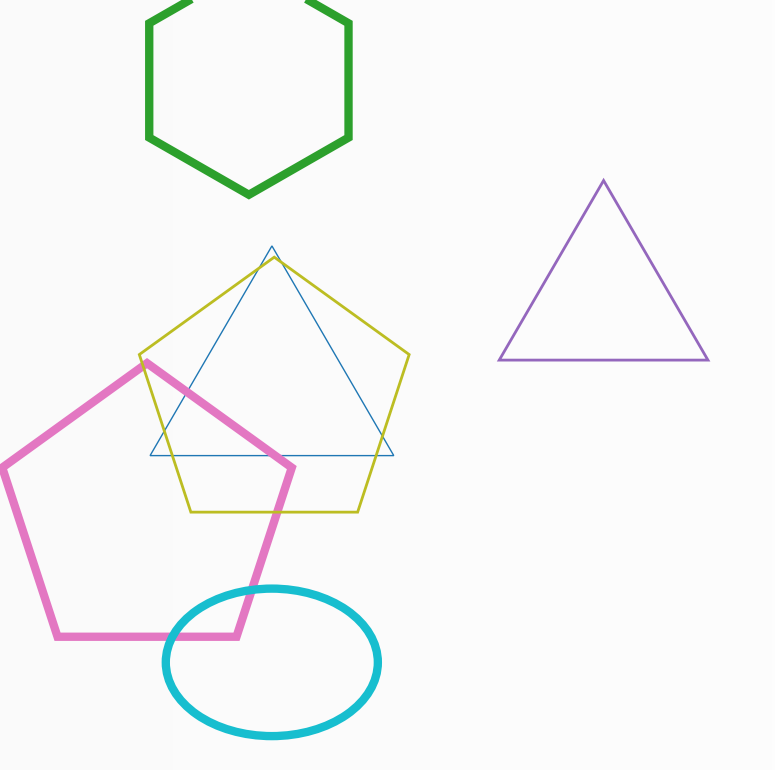[{"shape": "triangle", "thickness": 0.5, "radius": 0.91, "center": [0.351, 0.499]}, {"shape": "hexagon", "thickness": 3, "radius": 0.74, "center": [0.321, 0.896]}, {"shape": "triangle", "thickness": 1, "radius": 0.78, "center": [0.779, 0.61]}, {"shape": "pentagon", "thickness": 3, "radius": 0.98, "center": [0.19, 0.332]}, {"shape": "pentagon", "thickness": 1, "radius": 0.92, "center": [0.354, 0.483]}, {"shape": "oval", "thickness": 3, "radius": 0.68, "center": [0.351, 0.14]}]